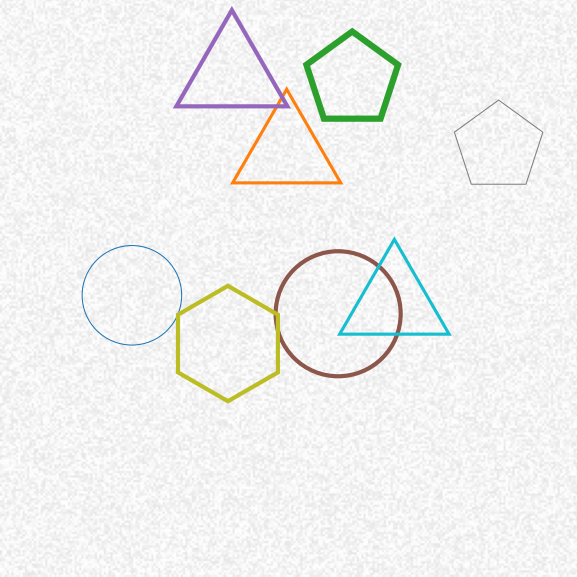[{"shape": "circle", "thickness": 0.5, "radius": 0.43, "center": [0.228, 0.488]}, {"shape": "triangle", "thickness": 1.5, "radius": 0.54, "center": [0.496, 0.736]}, {"shape": "pentagon", "thickness": 3, "radius": 0.42, "center": [0.61, 0.861]}, {"shape": "triangle", "thickness": 2, "radius": 0.56, "center": [0.402, 0.871]}, {"shape": "circle", "thickness": 2, "radius": 0.54, "center": [0.586, 0.456]}, {"shape": "pentagon", "thickness": 0.5, "radius": 0.4, "center": [0.863, 0.745]}, {"shape": "hexagon", "thickness": 2, "radius": 0.5, "center": [0.395, 0.404]}, {"shape": "triangle", "thickness": 1.5, "radius": 0.55, "center": [0.683, 0.475]}]